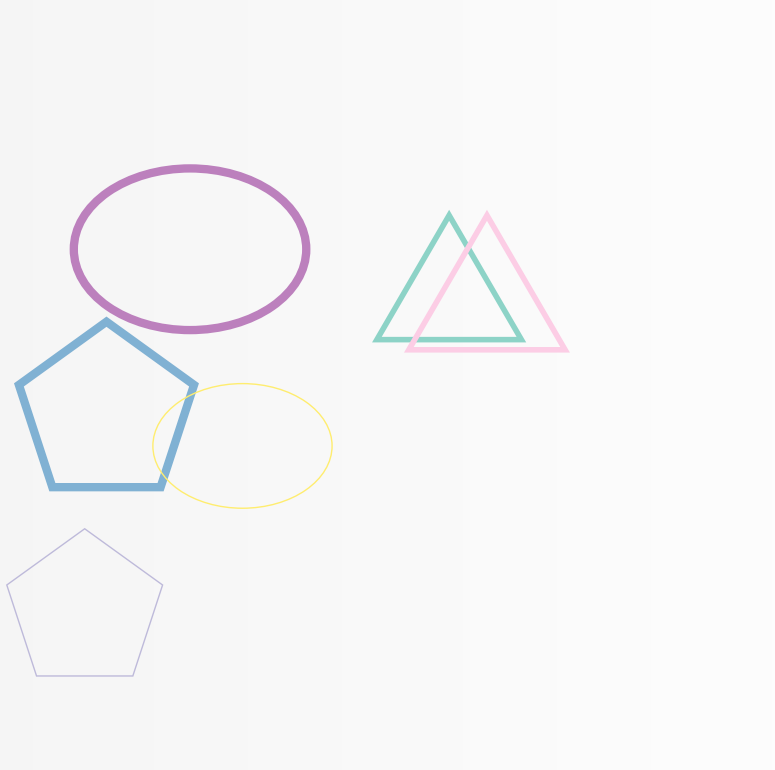[{"shape": "triangle", "thickness": 2, "radius": 0.54, "center": [0.58, 0.613]}, {"shape": "pentagon", "thickness": 0.5, "radius": 0.53, "center": [0.109, 0.208]}, {"shape": "pentagon", "thickness": 3, "radius": 0.59, "center": [0.137, 0.463]}, {"shape": "triangle", "thickness": 2, "radius": 0.58, "center": [0.628, 0.604]}, {"shape": "oval", "thickness": 3, "radius": 0.75, "center": [0.245, 0.676]}, {"shape": "oval", "thickness": 0.5, "radius": 0.58, "center": [0.313, 0.421]}]